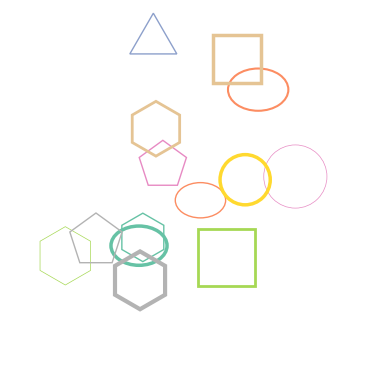[{"shape": "oval", "thickness": 2.5, "radius": 0.36, "center": [0.361, 0.362]}, {"shape": "hexagon", "thickness": 1, "radius": 0.31, "center": [0.371, 0.383]}, {"shape": "oval", "thickness": 1, "radius": 0.33, "center": [0.521, 0.48]}, {"shape": "oval", "thickness": 1.5, "radius": 0.39, "center": [0.671, 0.767]}, {"shape": "triangle", "thickness": 1, "radius": 0.35, "center": [0.398, 0.895]}, {"shape": "pentagon", "thickness": 1, "radius": 0.32, "center": [0.423, 0.571]}, {"shape": "circle", "thickness": 0.5, "radius": 0.41, "center": [0.767, 0.542]}, {"shape": "square", "thickness": 2, "radius": 0.37, "center": [0.589, 0.331]}, {"shape": "hexagon", "thickness": 0.5, "radius": 0.38, "center": [0.17, 0.336]}, {"shape": "circle", "thickness": 2.5, "radius": 0.33, "center": [0.637, 0.533]}, {"shape": "square", "thickness": 2.5, "radius": 0.31, "center": [0.616, 0.846]}, {"shape": "hexagon", "thickness": 2, "radius": 0.36, "center": [0.405, 0.666]}, {"shape": "hexagon", "thickness": 3, "radius": 0.38, "center": [0.364, 0.272]}, {"shape": "pentagon", "thickness": 1, "radius": 0.36, "center": [0.249, 0.375]}]